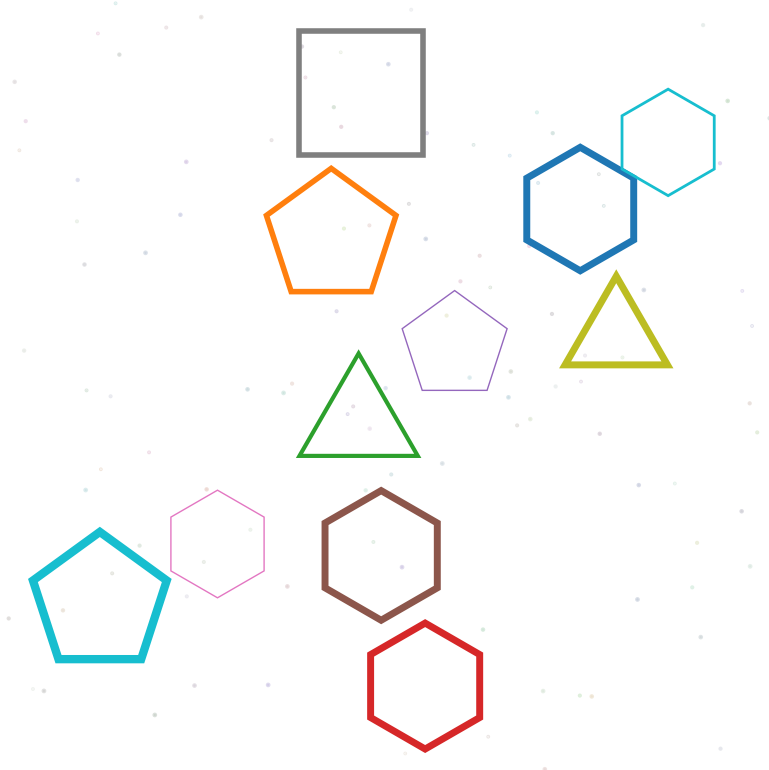[{"shape": "hexagon", "thickness": 2.5, "radius": 0.4, "center": [0.754, 0.729]}, {"shape": "pentagon", "thickness": 2, "radius": 0.44, "center": [0.43, 0.693]}, {"shape": "triangle", "thickness": 1.5, "radius": 0.44, "center": [0.466, 0.452]}, {"shape": "hexagon", "thickness": 2.5, "radius": 0.41, "center": [0.552, 0.109]}, {"shape": "pentagon", "thickness": 0.5, "radius": 0.36, "center": [0.59, 0.551]}, {"shape": "hexagon", "thickness": 2.5, "radius": 0.42, "center": [0.495, 0.279]}, {"shape": "hexagon", "thickness": 0.5, "radius": 0.35, "center": [0.282, 0.294]}, {"shape": "square", "thickness": 2, "radius": 0.4, "center": [0.469, 0.879]}, {"shape": "triangle", "thickness": 2.5, "radius": 0.38, "center": [0.8, 0.565]}, {"shape": "hexagon", "thickness": 1, "radius": 0.35, "center": [0.868, 0.815]}, {"shape": "pentagon", "thickness": 3, "radius": 0.46, "center": [0.13, 0.218]}]